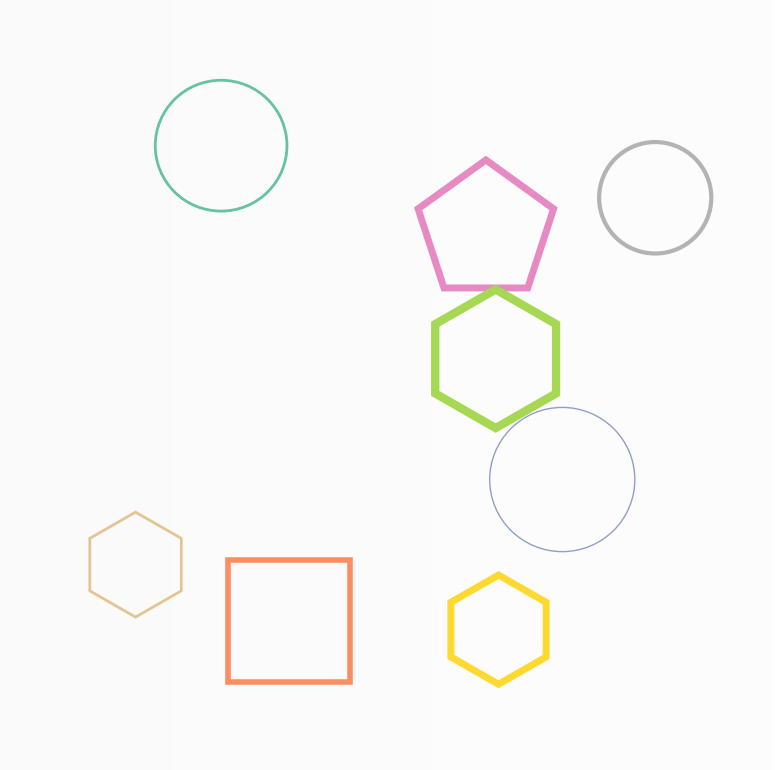[{"shape": "circle", "thickness": 1, "radius": 0.42, "center": [0.285, 0.811]}, {"shape": "square", "thickness": 2, "radius": 0.4, "center": [0.373, 0.193]}, {"shape": "circle", "thickness": 0.5, "radius": 0.47, "center": [0.726, 0.377]}, {"shape": "pentagon", "thickness": 2.5, "radius": 0.46, "center": [0.627, 0.7]}, {"shape": "hexagon", "thickness": 3, "radius": 0.45, "center": [0.64, 0.534]}, {"shape": "hexagon", "thickness": 2.5, "radius": 0.35, "center": [0.643, 0.182]}, {"shape": "hexagon", "thickness": 1, "radius": 0.34, "center": [0.175, 0.267]}, {"shape": "circle", "thickness": 1.5, "radius": 0.36, "center": [0.845, 0.743]}]